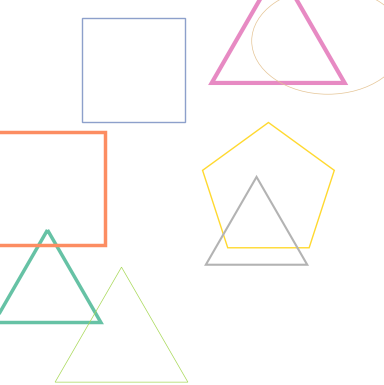[{"shape": "triangle", "thickness": 2.5, "radius": 0.8, "center": [0.123, 0.242]}, {"shape": "square", "thickness": 2.5, "radius": 0.74, "center": [0.125, 0.51]}, {"shape": "square", "thickness": 1, "radius": 0.67, "center": [0.347, 0.819]}, {"shape": "triangle", "thickness": 3, "radius": 1.0, "center": [0.723, 0.884]}, {"shape": "triangle", "thickness": 0.5, "radius": 1.0, "center": [0.316, 0.107]}, {"shape": "pentagon", "thickness": 1, "radius": 0.9, "center": [0.697, 0.502]}, {"shape": "oval", "thickness": 0.5, "radius": 0.99, "center": [0.852, 0.894]}, {"shape": "triangle", "thickness": 1.5, "radius": 0.76, "center": [0.666, 0.388]}]